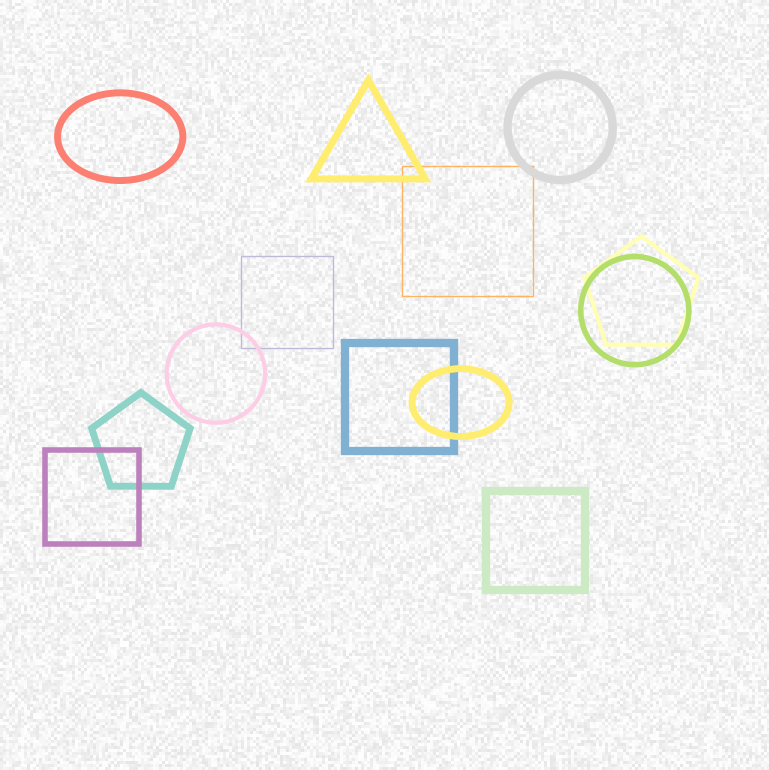[{"shape": "pentagon", "thickness": 2.5, "radius": 0.34, "center": [0.183, 0.423]}, {"shape": "pentagon", "thickness": 1.5, "radius": 0.39, "center": [0.833, 0.615]}, {"shape": "square", "thickness": 0.5, "radius": 0.3, "center": [0.373, 0.607]}, {"shape": "oval", "thickness": 2.5, "radius": 0.41, "center": [0.156, 0.822]}, {"shape": "square", "thickness": 3, "radius": 0.35, "center": [0.519, 0.485]}, {"shape": "square", "thickness": 0.5, "radius": 0.42, "center": [0.607, 0.7]}, {"shape": "circle", "thickness": 2, "radius": 0.35, "center": [0.824, 0.597]}, {"shape": "circle", "thickness": 1.5, "radius": 0.32, "center": [0.28, 0.515]}, {"shape": "circle", "thickness": 3, "radius": 0.34, "center": [0.728, 0.835]}, {"shape": "square", "thickness": 2, "radius": 0.3, "center": [0.119, 0.354]}, {"shape": "square", "thickness": 3, "radius": 0.32, "center": [0.696, 0.297]}, {"shape": "oval", "thickness": 2.5, "radius": 0.31, "center": [0.598, 0.477]}, {"shape": "triangle", "thickness": 2.5, "radius": 0.43, "center": [0.478, 0.81]}]